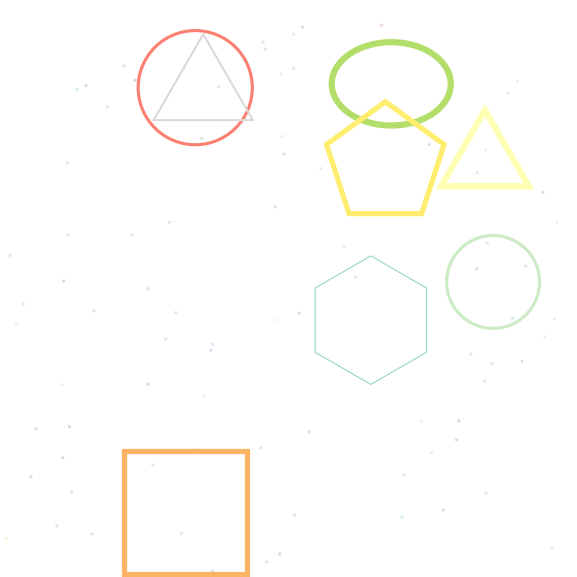[{"shape": "hexagon", "thickness": 0.5, "radius": 0.56, "center": [0.642, 0.445]}, {"shape": "triangle", "thickness": 3, "radius": 0.44, "center": [0.84, 0.72]}, {"shape": "circle", "thickness": 1.5, "radius": 0.49, "center": [0.338, 0.847]}, {"shape": "square", "thickness": 2.5, "radius": 0.53, "center": [0.322, 0.111]}, {"shape": "oval", "thickness": 3, "radius": 0.52, "center": [0.678, 0.854]}, {"shape": "triangle", "thickness": 1, "radius": 0.5, "center": [0.352, 0.841]}, {"shape": "circle", "thickness": 1.5, "radius": 0.4, "center": [0.854, 0.511]}, {"shape": "pentagon", "thickness": 2.5, "radius": 0.54, "center": [0.667, 0.716]}]